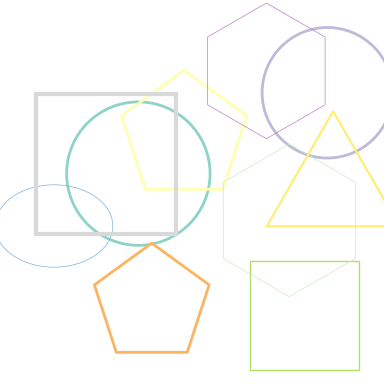[{"shape": "circle", "thickness": 2, "radius": 0.93, "center": [0.359, 0.549]}, {"shape": "pentagon", "thickness": 2, "radius": 0.85, "center": [0.478, 0.647]}, {"shape": "circle", "thickness": 2, "radius": 0.85, "center": [0.85, 0.759]}, {"shape": "oval", "thickness": 0.5, "radius": 0.76, "center": [0.14, 0.413]}, {"shape": "pentagon", "thickness": 2, "radius": 0.78, "center": [0.394, 0.212]}, {"shape": "square", "thickness": 1, "radius": 0.71, "center": [0.791, 0.182]}, {"shape": "square", "thickness": 3, "radius": 0.91, "center": [0.275, 0.574]}, {"shape": "hexagon", "thickness": 0.5, "radius": 0.88, "center": [0.692, 0.816]}, {"shape": "hexagon", "thickness": 0.5, "radius": 0.99, "center": [0.751, 0.428]}, {"shape": "triangle", "thickness": 1.5, "radius": 1.0, "center": [0.865, 0.512]}]